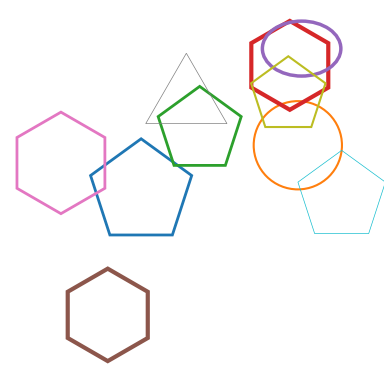[{"shape": "pentagon", "thickness": 2, "radius": 0.69, "center": [0.367, 0.501]}, {"shape": "circle", "thickness": 1.5, "radius": 0.57, "center": [0.774, 0.623]}, {"shape": "pentagon", "thickness": 2, "radius": 0.57, "center": [0.519, 0.662]}, {"shape": "hexagon", "thickness": 3, "radius": 0.58, "center": [0.753, 0.83]}, {"shape": "oval", "thickness": 2.5, "radius": 0.51, "center": [0.783, 0.874]}, {"shape": "hexagon", "thickness": 3, "radius": 0.6, "center": [0.28, 0.182]}, {"shape": "hexagon", "thickness": 2, "radius": 0.66, "center": [0.158, 0.577]}, {"shape": "triangle", "thickness": 0.5, "radius": 0.61, "center": [0.484, 0.74]}, {"shape": "pentagon", "thickness": 1.5, "radius": 0.51, "center": [0.749, 0.752]}, {"shape": "pentagon", "thickness": 0.5, "radius": 0.6, "center": [0.887, 0.49]}]